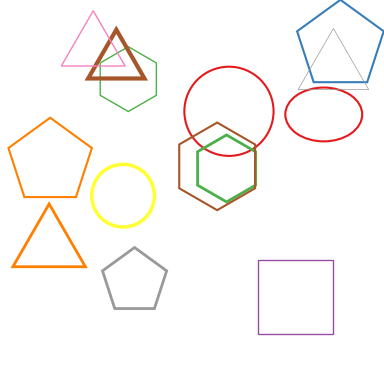[{"shape": "oval", "thickness": 1.5, "radius": 0.5, "center": [0.841, 0.703]}, {"shape": "circle", "thickness": 1.5, "radius": 0.58, "center": [0.595, 0.711]}, {"shape": "pentagon", "thickness": 1.5, "radius": 0.59, "center": [0.884, 0.882]}, {"shape": "hexagon", "thickness": 1, "radius": 0.42, "center": [0.333, 0.795]}, {"shape": "hexagon", "thickness": 2, "radius": 0.43, "center": [0.588, 0.562]}, {"shape": "square", "thickness": 1, "radius": 0.49, "center": [0.769, 0.229]}, {"shape": "pentagon", "thickness": 1.5, "radius": 0.57, "center": [0.13, 0.58]}, {"shape": "triangle", "thickness": 2, "radius": 0.54, "center": [0.128, 0.362]}, {"shape": "circle", "thickness": 2.5, "radius": 0.41, "center": [0.32, 0.492]}, {"shape": "hexagon", "thickness": 1.5, "radius": 0.57, "center": [0.564, 0.568]}, {"shape": "triangle", "thickness": 3, "radius": 0.42, "center": [0.302, 0.838]}, {"shape": "triangle", "thickness": 1, "radius": 0.48, "center": [0.242, 0.876]}, {"shape": "triangle", "thickness": 0.5, "radius": 0.53, "center": [0.866, 0.82]}, {"shape": "pentagon", "thickness": 2, "radius": 0.44, "center": [0.35, 0.269]}]